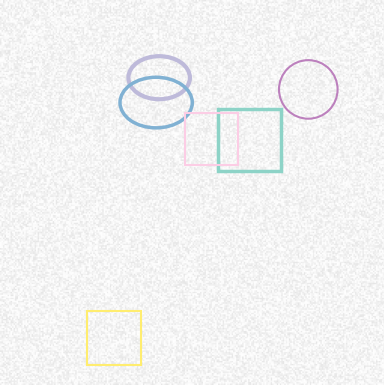[{"shape": "square", "thickness": 2.5, "radius": 0.41, "center": [0.647, 0.636]}, {"shape": "oval", "thickness": 3, "radius": 0.4, "center": [0.413, 0.798]}, {"shape": "oval", "thickness": 2.5, "radius": 0.47, "center": [0.406, 0.734]}, {"shape": "square", "thickness": 1.5, "radius": 0.34, "center": [0.549, 0.639]}, {"shape": "circle", "thickness": 1.5, "radius": 0.38, "center": [0.801, 0.768]}, {"shape": "square", "thickness": 1.5, "radius": 0.35, "center": [0.297, 0.122]}]